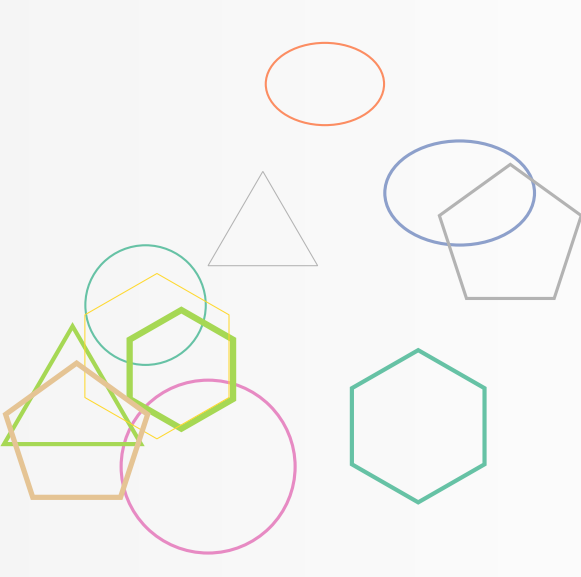[{"shape": "circle", "thickness": 1, "radius": 0.52, "center": [0.25, 0.471]}, {"shape": "hexagon", "thickness": 2, "radius": 0.66, "center": [0.719, 0.261]}, {"shape": "oval", "thickness": 1, "radius": 0.51, "center": [0.559, 0.854]}, {"shape": "oval", "thickness": 1.5, "radius": 0.64, "center": [0.791, 0.665]}, {"shape": "circle", "thickness": 1.5, "radius": 0.75, "center": [0.358, 0.191]}, {"shape": "hexagon", "thickness": 3, "radius": 0.51, "center": [0.312, 0.36]}, {"shape": "triangle", "thickness": 2, "radius": 0.68, "center": [0.125, 0.298]}, {"shape": "hexagon", "thickness": 0.5, "radius": 0.72, "center": [0.27, 0.382]}, {"shape": "pentagon", "thickness": 2.5, "radius": 0.64, "center": [0.132, 0.242]}, {"shape": "triangle", "thickness": 0.5, "radius": 0.54, "center": [0.452, 0.593]}, {"shape": "pentagon", "thickness": 1.5, "radius": 0.64, "center": [0.878, 0.586]}]